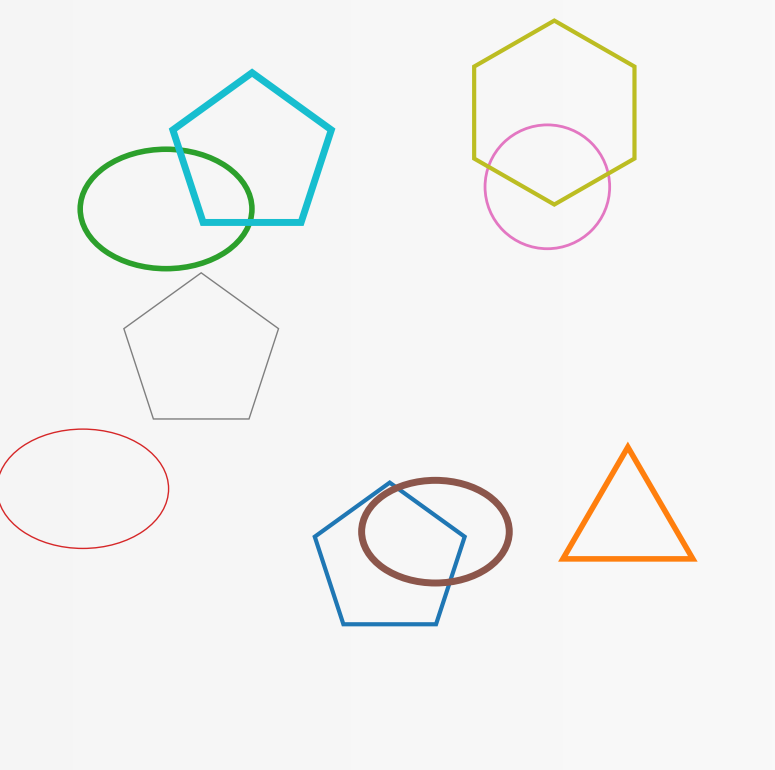[{"shape": "pentagon", "thickness": 1.5, "radius": 0.51, "center": [0.503, 0.272]}, {"shape": "triangle", "thickness": 2, "radius": 0.48, "center": [0.81, 0.323]}, {"shape": "oval", "thickness": 2, "radius": 0.55, "center": [0.214, 0.729]}, {"shape": "oval", "thickness": 0.5, "radius": 0.55, "center": [0.107, 0.365]}, {"shape": "oval", "thickness": 2.5, "radius": 0.48, "center": [0.562, 0.31]}, {"shape": "circle", "thickness": 1, "radius": 0.4, "center": [0.706, 0.757]}, {"shape": "pentagon", "thickness": 0.5, "radius": 0.52, "center": [0.26, 0.541]}, {"shape": "hexagon", "thickness": 1.5, "radius": 0.6, "center": [0.715, 0.854]}, {"shape": "pentagon", "thickness": 2.5, "radius": 0.54, "center": [0.325, 0.798]}]